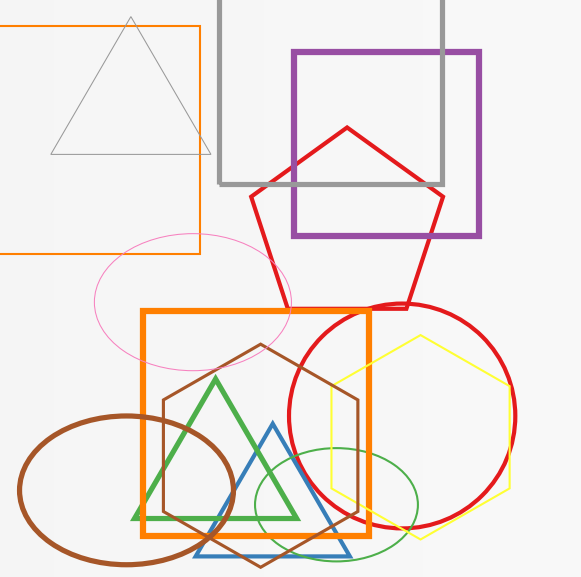[{"shape": "circle", "thickness": 2, "radius": 0.97, "center": [0.692, 0.279]}, {"shape": "pentagon", "thickness": 2, "radius": 0.87, "center": [0.597, 0.605]}, {"shape": "triangle", "thickness": 2, "radius": 0.77, "center": [0.469, 0.112]}, {"shape": "oval", "thickness": 1, "radius": 0.7, "center": [0.579, 0.125]}, {"shape": "triangle", "thickness": 2.5, "radius": 0.81, "center": [0.371, 0.182]}, {"shape": "square", "thickness": 3, "radius": 0.8, "center": [0.664, 0.749]}, {"shape": "square", "thickness": 1, "radius": 0.99, "center": [0.147, 0.757]}, {"shape": "square", "thickness": 3, "radius": 0.97, "center": [0.44, 0.266]}, {"shape": "hexagon", "thickness": 1, "radius": 0.88, "center": [0.724, 0.242]}, {"shape": "hexagon", "thickness": 1.5, "radius": 0.97, "center": [0.448, 0.21]}, {"shape": "oval", "thickness": 2.5, "radius": 0.92, "center": [0.218, 0.15]}, {"shape": "oval", "thickness": 0.5, "radius": 0.85, "center": [0.332, 0.476]}, {"shape": "triangle", "thickness": 0.5, "radius": 0.8, "center": [0.225, 0.811]}, {"shape": "square", "thickness": 2.5, "radius": 0.96, "center": [0.569, 0.872]}]